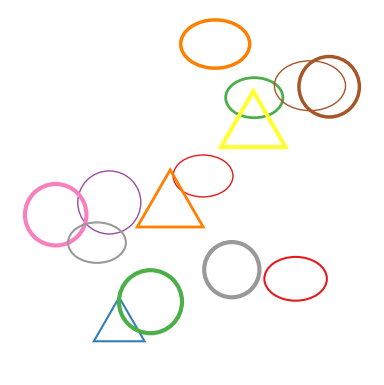[{"shape": "oval", "thickness": 1.5, "radius": 0.41, "center": [0.768, 0.276]}, {"shape": "oval", "thickness": 1, "radius": 0.39, "center": [0.527, 0.543]}, {"shape": "triangle", "thickness": 1.5, "radius": 0.38, "center": [0.31, 0.152]}, {"shape": "oval", "thickness": 2, "radius": 0.37, "center": [0.661, 0.746]}, {"shape": "circle", "thickness": 3, "radius": 0.41, "center": [0.391, 0.216]}, {"shape": "circle", "thickness": 1, "radius": 0.41, "center": [0.284, 0.474]}, {"shape": "triangle", "thickness": 2, "radius": 0.49, "center": [0.442, 0.46]}, {"shape": "oval", "thickness": 2.5, "radius": 0.45, "center": [0.559, 0.886]}, {"shape": "triangle", "thickness": 3, "radius": 0.48, "center": [0.658, 0.666]}, {"shape": "circle", "thickness": 2.5, "radius": 0.39, "center": [0.855, 0.775]}, {"shape": "oval", "thickness": 1, "radius": 0.46, "center": [0.805, 0.777]}, {"shape": "circle", "thickness": 3, "radius": 0.4, "center": [0.145, 0.442]}, {"shape": "oval", "thickness": 1.5, "radius": 0.38, "center": [0.252, 0.37]}, {"shape": "circle", "thickness": 3, "radius": 0.36, "center": [0.602, 0.3]}]